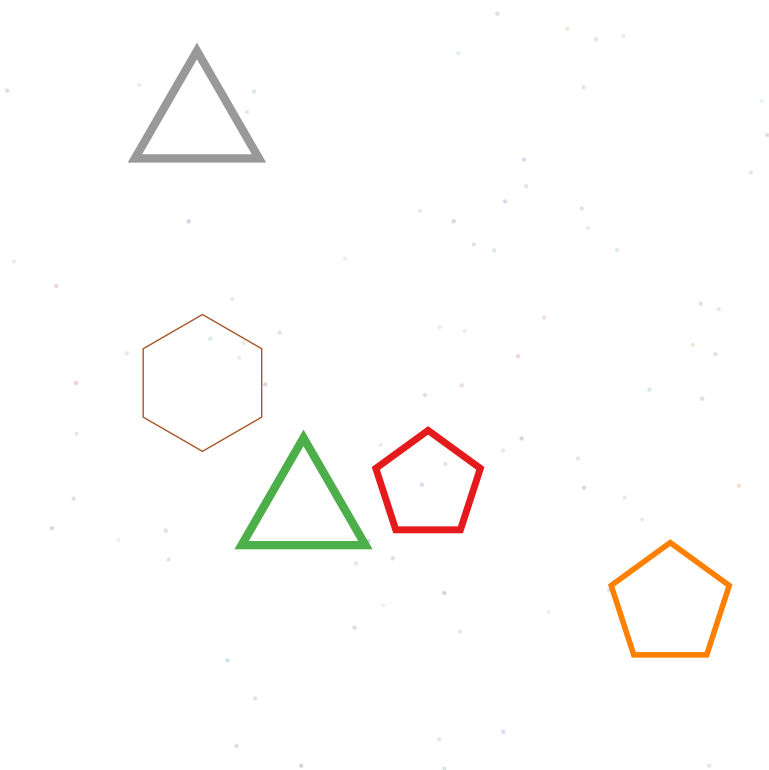[{"shape": "pentagon", "thickness": 2.5, "radius": 0.36, "center": [0.556, 0.37]}, {"shape": "triangle", "thickness": 3, "radius": 0.46, "center": [0.394, 0.338]}, {"shape": "pentagon", "thickness": 2, "radius": 0.4, "center": [0.87, 0.215]}, {"shape": "hexagon", "thickness": 0.5, "radius": 0.44, "center": [0.263, 0.503]}, {"shape": "triangle", "thickness": 3, "radius": 0.47, "center": [0.256, 0.841]}]